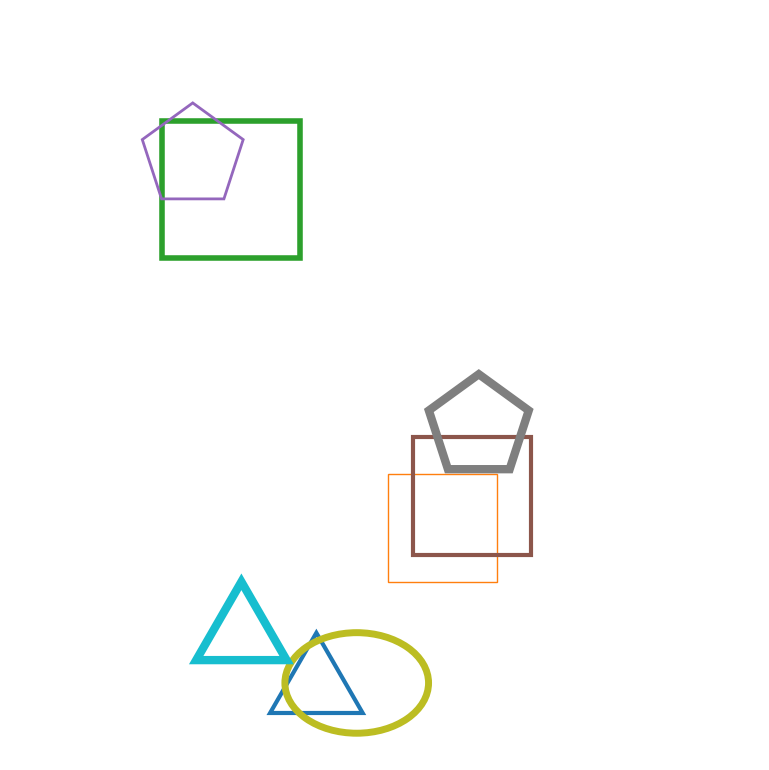[{"shape": "triangle", "thickness": 1.5, "radius": 0.35, "center": [0.411, 0.109]}, {"shape": "square", "thickness": 0.5, "radius": 0.35, "center": [0.575, 0.314]}, {"shape": "square", "thickness": 2, "radius": 0.45, "center": [0.3, 0.754]}, {"shape": "pentagon", "thickness": 1, "radius": 0.34, "center": [0.25, 0.797]}, {"shape": "square", "thickness": 1.5, "radius": 0.38, "center": [0.613, 0.356]}, {"shape": "pentagon", "thickness": 3, "radius": 0.34, "center": [0.622, 0.446]}, {"shape": "oval", "thickness": 2.5, "radius": 0.47, "center": [0.463, 0.113]}, {"shape": "triangle", "thickness": 3, "radius": 0.34, "center": [0.313, 0.177]}]